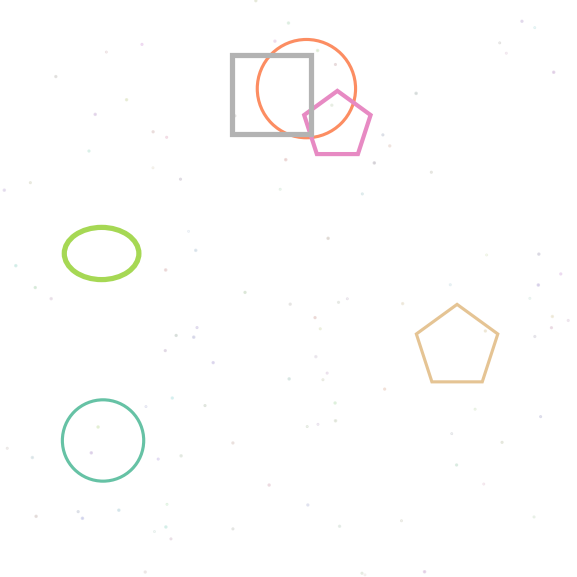[{"shape": "circle", "thickness": 1.5, "radius": 0.35, "center": [0.178, 0.236]}, {"shape": "circle", "thickness": 1.5, "radius": 0.43, "center": [0.531, 0.846]}, {"shape": "pentagon", "thickness": 2, "radius": 0.3, "center": [0.584, 0.781]}, {"shape": "oval", "thickness": 2.5, "radius": 0.32, "center": [0.176, 0.56]}, {"shape": "pentagon", "thickness": 1.5, "radius": 0.37, "center": [0.791, 0.398]}, {"shape": "square", "thickness": 2.5, "radius": 0.34, "center": [0.47, 0.835]}]